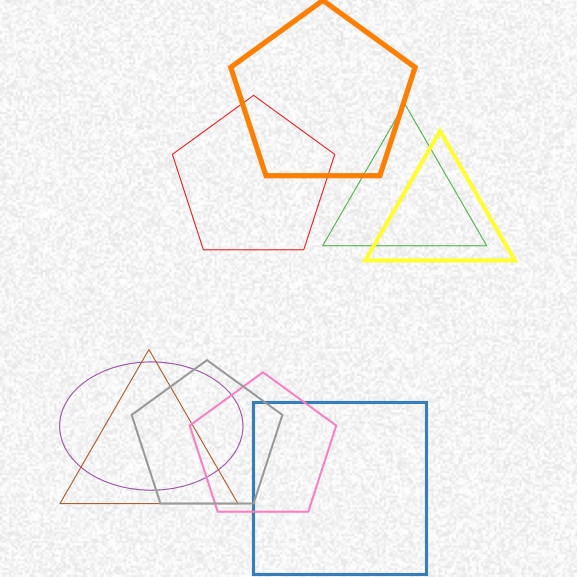[{"shape": "pentagon", "thickness": 0.5, "radius": 0.74, "center": [0.439, 0.686]}, {"shape": "square", "thickness": 1.5, "radius": 0.75, "center": [0.588, 0.154]}, {"shape": "triangle", "thickness": 0.5, "radius": 0.82, "center": [0.701, 0.656]}, {"shape": "oval", "thickness": 0.5, "radius": 0.79, "center": [0.262, 0.261]}, {"shape": "pentagon", "thickness": 2.5, "radius": 0.84, "center": [0.559, 0.831]}, {"shape": "triangle", "thickness": 2, "radius": 0.75, "center": [0.762, 0.623]}, {"shape": "triangle", "thickness": 0.5, "radius": 0.89, "center": [0.258, 0.216]}, {"shape": "pentagon", "thickness": 1, "radius": 0.67, "center": [0.455, 0.221]}, {"shape": "pentagon", "thickness": 1, "radius": 0.69, "center": [0.358, 0.238]}]